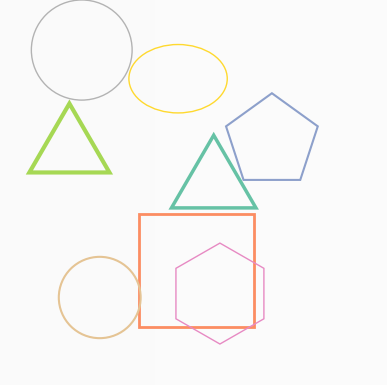[{"shape": "triangle", "thickness": 2.5, "radius": 0.63, "center": [0.551, 0.523]}, {"shape": "square", "thickness": 2, "radius": 0.74, "center": [0.507, 0.297]}, {"shape": "pentagon", "thickness": 1.5, "radius": 0.62, "center": [0.702, 0.633]}, {"shape": "hexagon", "thickness": 1, "radius": 0.66, "center": [0.568, 0.238]}, {"shape": "triangle", "thickness": 3, "radius": 0.6, "center": [0.179, 0.612]}, {"shape": "oval", "thickness": 1, "radius": 0.63, "center": [0.46, 0.796]}, {"shape": "circle", "thickness": 1.5, "radius": 0.53, "center": [0.257, 0.227]}, {"shape": "circle", "thickness": 1, "radius": 0.65, "center": [0.211, 0.87]}]